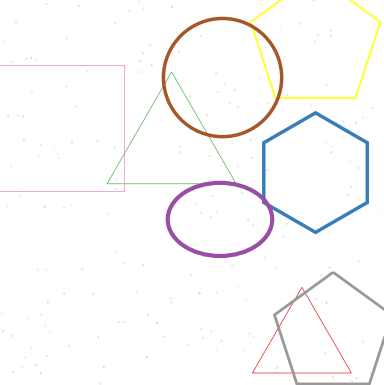[{"shape": "triangle", "thickness": 0.5, "radius": 0.74, "center": [0.784, 0.105]}, {"shape": "hexagon", "thickness": 2.5, "radius": 0.78, "center": [0.82, 0.552]}, {"shape": "triangle", "thickness": 0.5, "radius": 0.97, "center": [0.446, 0.619]}, {"shape": "oval", "thickness": 3, "radius": 0.68, "center": [0.571, 0.43]}, {"shape": "pentagon", "thickness": 1.5, "radius": 0.88, "center": [0.82, 0.888]}, {"shape": "circle", "thickness": 2.5, "radius": 0.77, "center": [0.578, 0.799]}, {"shape": "square", "thickness": 0.5, "radius": 0.82, "center": [0.159, 0.668]}, {"shape": "pentagon", "thickness": 2, "radius": 0.8, "center": [0.865, 0.133]}]